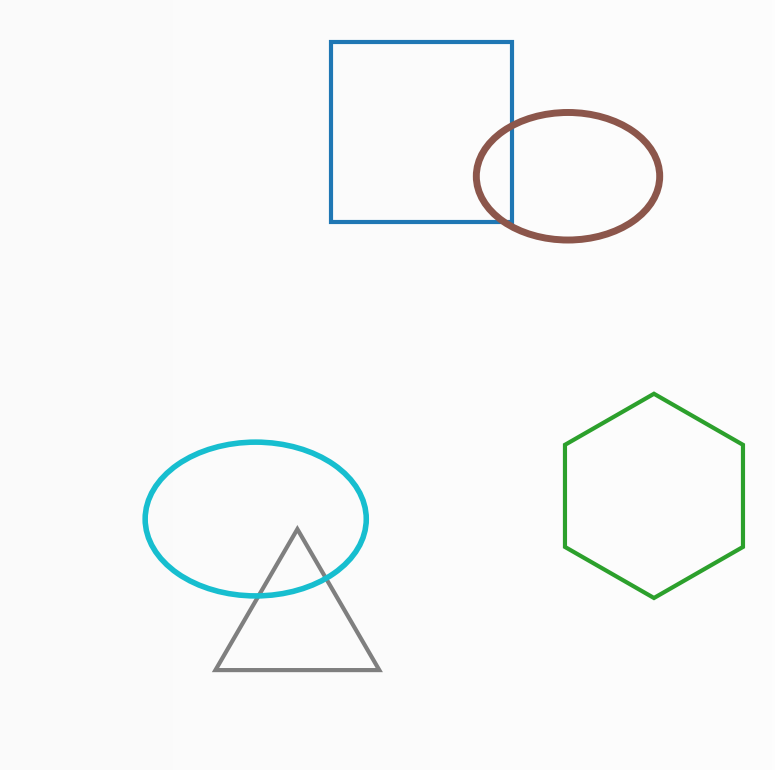[{"shape": "square", "thickness": 1.5, "radius": 0.58, "center": [0.544, 0.829]}, {"shape": "hexagon", "thickness": 1.5, "radius": 0.66, "center": [0.844, 0.356]}, {"shape": "oval", "thickness": 2.5, "radius": 0.59, "center": [0.733, 0.771]}, {"shape": "triangle", "thickness": 1.5, "radius": 0.61, "center": [0.384, 0.191]}, {"shape": "oval", "thickness": 2, "radius": 0.71, "center": [0.33, 0.326]}]